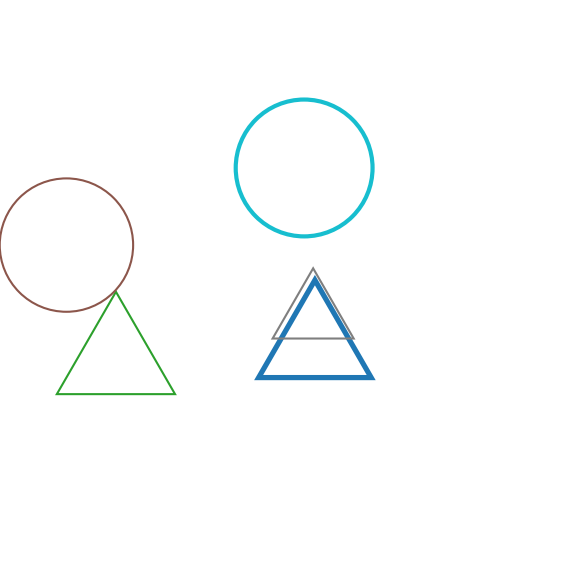[{"shape": "triangle", "thickness": 2.5, "radius": 0.56, "center": [0.545, 0.402]}, {"shape": "triangle", "thickness": 1, "radius": 0.59, "center": [0.201, 0.376]}, {"shape": "circle", "thickness": 1, "radius": 0.58, "center": [0.115, 0.575]}, {"shape": "triangle", "thickness": 1, "radius": 0.41, "center": [0.542, 0.453]}, {"shape": "circle", "thickness": 2, "radius": 0.59, "center": [0.527, 0.708]}]